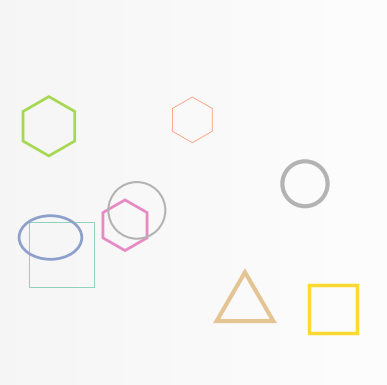[{"shape": "square", "thickness": 0.5, "radius": 0.42, "center": [0.158, 0.339]}, {"shape": "hexagon", "thickness": 0.5, "radius": 0.3, "center": [0.496, 0.689]}, {"shape": "oval", "thickness": 2, "radius": 0.4, "center": [0.13, 0.383]}, {"shape": "hexagon", "thickness": 2, "radius": 0.33, "center": [0.323, 0.415]}, {"shape": "hexagon", "thickness": 2, "radius": 0.39, "center": [0.126, 0.672]}, {"shape": "square", "thickness": 2.5, "radius": 0.31, "center": [0.859, 0.197]}, {"shape": "triangle", "thickness": 3, "radius": 0.42, "center": [0.632, 0.208]}, {"shape": "circle", "thickness": 1.5, "radius": 0.37, "center": [0.353, 0.454]}, {"shape": "circle", "thickness": 3, "radius": 0.29, "center": [0.787, 0.523]}]